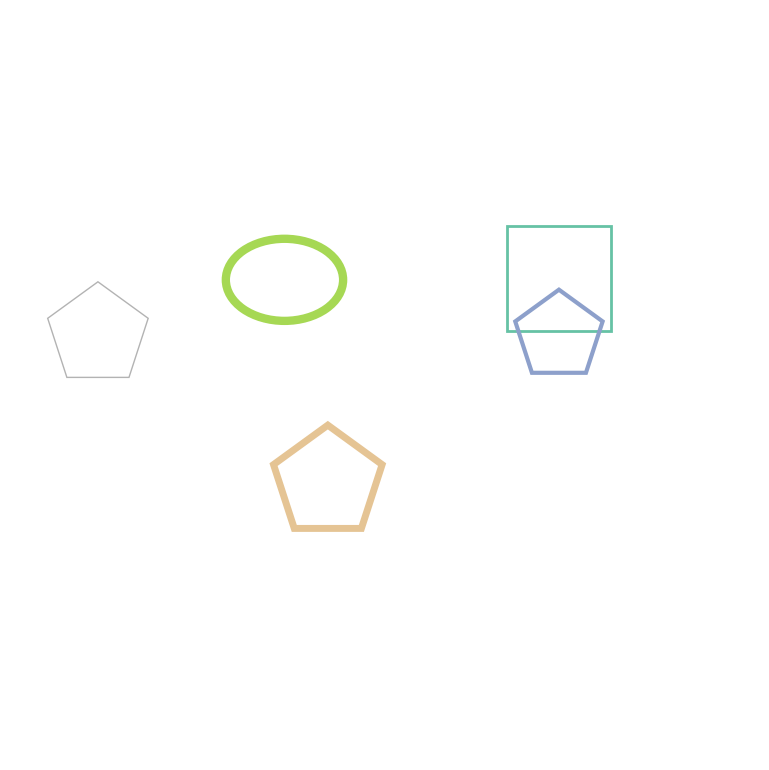[{"shape": "square", "thickness": 1, "radius": 0.34, "center": [0.726, 0.639]}, {"shape": "pentagon", "thickness": 1.5, "radius": 0.3, "center": [0.726, 0.564]}, {"shape": "oval", "thickness": 3, "radius": 0.38, "center": [0.369, 0.637]}, {"shape": "pentagon", "thickness": 2.5, "radius": 0.37, "center": [0.426, 0.374]}, {"shape": "pentagon", "thickness": 0.5, "radius": 0.34, "center": [0.127, 0.565]}]